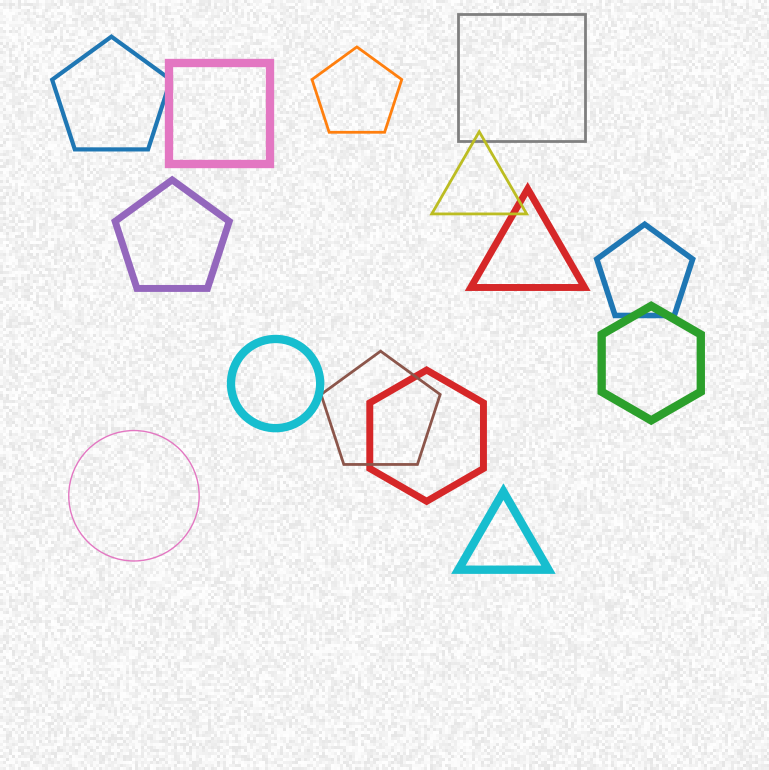[{"shape": "pentagon", "thickness": 1.5, "radius": 0.4, "center": [0.145, 0.871]}, {"shape": "pentagon", "thickness": 2, "radius": 0.33, "center": [0.837, 0.643]}, {"shape": "pentagon", "thickness": 1, "radius": 0.31, "center": [0.463, 0.878]}, {"shape": "hexagon", "thickness": 3, "radius": 0.37, "center": [0.846, 0.528]}, {"shape": "hexagon", "thickness": 2.5, "radius": 0.43, "center": [0.554, 0.434]}, {"shape": "triangle", "thickness": 2.5, "radius": 0.43, "center": [0.685, 0.669]}, {"shape": "pentagon", "thickness": 2.5, "radius": 0.39, "center": [0.224, 0.688]}, {"shape": "pentagon", "thickness": 1, "radius": 0.41, "center": [0.494, 0.463]}, {"shape": "square", "thickness": 3, "radius": 0.33, "center": [0.285, 0.853]}, {"shape": "circle", "thickness": 0.5, "radius": 0.42, "center": [0.174, 0.356]}, {"shape": "square", "thickness": 1, "radius": 0.41, "center": [0.677, 0.899]}, {"shape": "triangle", "thickness": 1, "radius": 0.36, "center": [0.622, 0.758]}, {"shape": "triangle", "thickness": 3, "radius": 0.34, "center": [0.654, 0.294]}, {"shape": "circle", "thickness": 3, "radius": 0.29, "center": [0.358, 0.502]}]